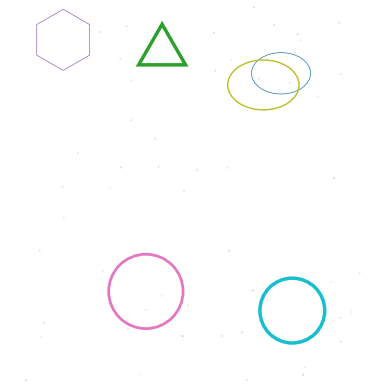[{"shape": "oval", "thickness": 0.5, "radius": 0.38, "center": [0.73, 0.81]}, {"shape": "triangle", "thickness": 2.5, "radius": 0.35, "center": [0.421, 0.867]}, {"shape": "hexagon", "thickness": 0.5, "radius": 0.4, "center": [0.164, 0.897]}, {"shape": "circle", "thickness": 2, "radius": 0.48, "center": [0.379, 0.243]}, {"shape": "oval", "thickness": 1, "radius": 0.46, "center": [0.684, 0.779]}, {"shape": "circle", "thickness": 2.5, "radius": 0.42, "center": [0.759, 0.193]}]